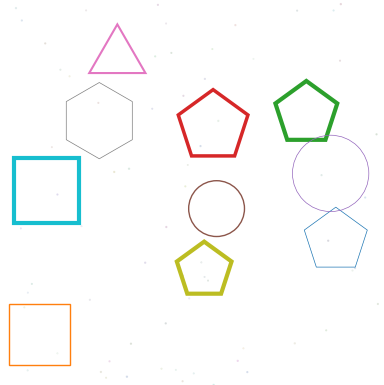[{"shape": "pentagon", "thickness": 0.5, "radius": 0.43, "center": [0.872, 0.376]}, {"shape": "square", "thickness": 1, "radius": 0.4, "center": [0.102, 0.131]}, {"shape": "pentagon", "thickness": 3, "radius": 0.42, "center": [0.796, 0.705]}, {"shape": "pentagon", "thickness": 2.5, "radius": 0.48, "center": [0.553, 0.672]}, {"shape": "circle", "thickness": 0.5, "radius": 0.5, "center": [0.859, 0.55]}, {"shape": "circle", "thickness": 1, "radius": 0.36, "center": [0.563, 0.458]}, {"shape": "triangle", "thickness": 1.5, "radius": 0.42, "center": [0.305, 0.852]}, {"shape": "hexagon", "thickness": 0.5, "radius": 0.5, "center": [0.258, 0.687]}, {"shape": "pentagon", "thickness": 3, "radius": 0.37, "center": [0.53, 0.298]}, {"shape": "square", "thickness": 3, "radius": 0.42, "center": [0.121, 0.505]}]